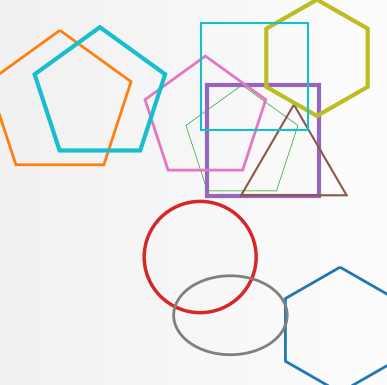[{"shape": "hexagon", "thickness": 2, "radius": 0.81, "center": [0.878, 0.143]}, {"shape": "pentagon", "thickness": 2, "radius": 0.97, "center": [0.155, 0.728]}, {"shape": "pentagon", "thickness": 0.5, "radius": 0.76, "center": [0.624, 0.627]}, {"shape": "circle", "thickness": 2.5, "radius": 0.72, "center": [0.517, 0.332]}, {"shape": "square", "thickness": 3, "radius": 0.72, "center": [0.679, 0.634]}, {"shape": "triangle", "thickness": 1.5, "radius": 0.79, "center": [0.758, 0.571]}, {"shape": "pentagon", "thickness": 2, "radius": 0.82, "center": [0.53, 0.691]}, {"shape": "oval", "thickness": 2, "radius": 0.73, "center": [0.595, 0.181]}, {"shape": "hexagon", "thickness": 3, "radius": 0.76, "center": [0.818, 0.85]}, {"shape": "pentagon", "thickness": 3, "radius": 0.89, "center": [0.258, 0.752]}, {"shape": "square", "thickness": 1.5, "radius": 0.69, "center": [0.657, 0.802]}]